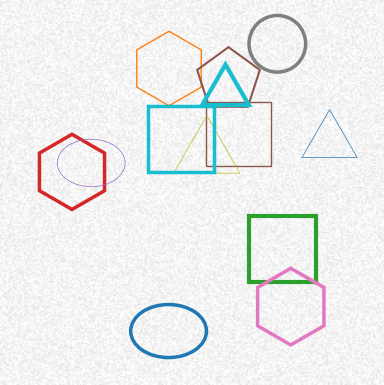[{"shape": "oval", "thickness": 2.5, "radius": 0.49, "center": [0.438, 0.14]}, {"shape": "triangle", "thickness": 0.5, "radius": 0.41, "center": [0.856, 0.632]}, {"shape": "hexagon", "thickness": 1, "radius": 0.48, "center": [0.439, 0.822]}, {"shape": "square", "thickness": 3, "radius": 0.43, "center": [0.734, 0.353]}, {"shape": "hexagon", "thickness": 2.5, "radius": 0.49, "center": [0.187, 0.554]}, {"shape": "oval", "thickness": 0.5, "radius": 0.44, "center": [0.237, 0.577]}, {"shape": "pentagon", "thickness": 1.5, "radius": 0.43, "center": [0.594, 0.792]}, {"shape": "square", "thickness": 1, "radius": 0.42, "center": [0.62, 0.652]}, {"shape": "hexagon", "thickness": 2.5, "radius": 0.5, "center": [0.755, 0.204]}, {"shape": "circle", "thickness": 2.5, "radius": 0.37, "center": [0.72, 0.886]}, {"shape": "triangle", "thickness": 0.5, "radius": 0.5, "center": [0.537, 0.6]}, {"shape": "triangle", "thickness": 3, "radius": 0.35, "center": [0.586, 0.762]}, {"shape": "square", "thickness": 2.5, "radius": 0.43, "center": [0.469, 0.64]}]